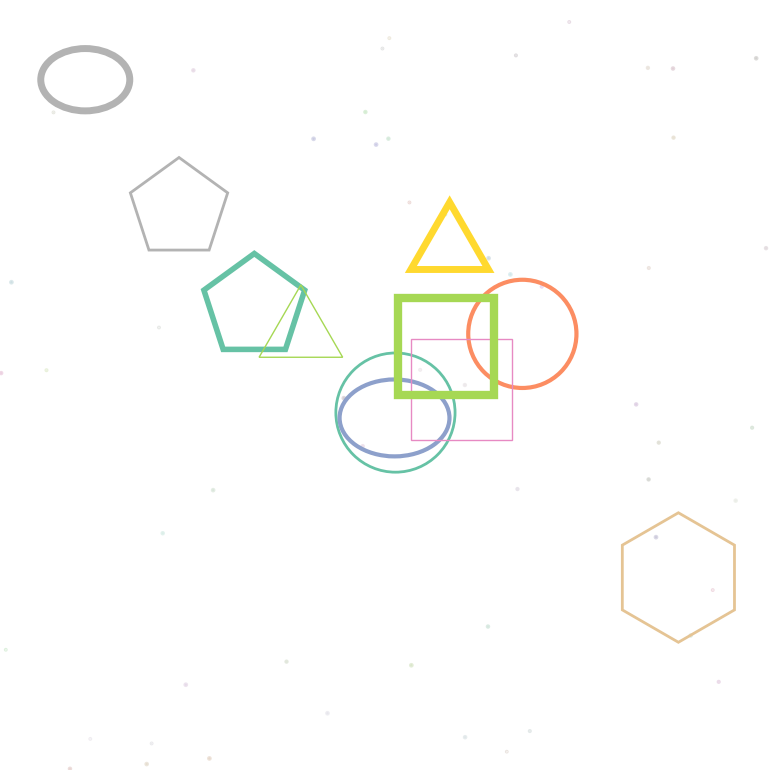[{"shape": "circle", "thickness": 1, "radius": 0.39, "center": [0.514, 0.464]}, {"shape": "pentagon", "thickness": 2, "radius": 0.34, "center": [0.33, 0.602]}, {"shape": "circle", "thickness": 1.5, "radius": 0.35, "center": [0.678, 0.566]}, {"shape": "oval", "thickness": 1.5, "radius": 0.36, "center": [0.512, 0.457]}, {"shape": "square", "thickness": 0.5, "radius": 0.33, "center": [0.599, 0.494]}, {"shape": "square", "thickness": 3, "radius": 0.31, "center": [0.579, 0.55]}, {"shape": "triangle", "thickness": 0.5, "radius": 0.31, "center": [0.391, 0.567]}, {"shape": "triangle", "thickness": 2.5, "radius": 0.29, "center": [0.584, 0.679]}, {"shape": "hexagon", "thickness": 1, "radius": 0.42, "center": [0.881, 0.25]}, {"shape": "oval", "thickness": 2.5, "radius": 0.29, "center": [0.111, 0.896]}, {"shape": "pentagon", "thickness": 1, "radius": 0.33, "center": [0.233, 0.729]}]